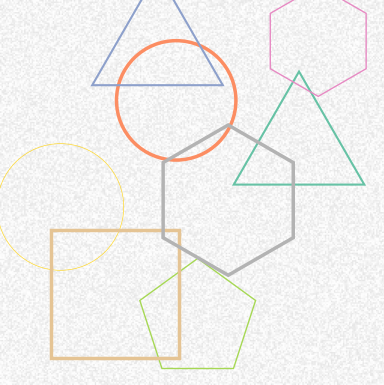[{"shape": "triangle", "thickness": 1.5, "radius": 0.98, "center": [0.777, 0.618]}, {"shape": "circle", "thickness": 2.5, "radius": 0.78, "center": [0.458, 0.739]}, {"shape": "triangle", "thickness": 1.5, "radius": 0.98, "center": [0.409, 0.877]}, {"shape": "hexagon", "thickness": 1, "radius": 0.72, "center": [0.827, 0.893]}, {"shape": "pentagon", "thickness": 1, "radius": 0.79, "center": [0.514, 0.171]}, {"shape": "circle", "thickness": 0.5, "radius": 0.82, "center": [0.157, 0.462]}, {"shape": "square", "thickness": 2.5, "radius": 0.84, "center": [0.299, 0.236]}, {"shape": "hexagon", "thickness": 2.5, "radius": 0.98, "center": [0.593, 0.48]}]